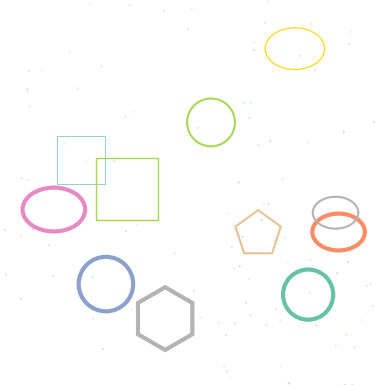[{"shape": "square", "thickness": 0.5, "radius": 0.31, "center": [0.21, 0.585]}, {"shape": "circle", "thickness": 3, "radius": 0.33, "center": [0.8, 0.235]}, {"shape": "oval", "thickness": 3, "radius": 0.34, "center": [0.879, 0.397]}, {"shape": "circle", "thickness": 3, "radius": 0.35, "center": [0.275, 0.262]}, {"shape": "oval", "thickness": 3, "radius": 0.41, "center": [0.14, 0.456]}, {"shape": "circle", "thickness": 1.5, "radius": 0.31, "center": [0.548, 0.682]}, {"shape": "square", "thickness": 1, "radius": 0.4, "center": [0.329, 0.509]}, {"shape": "oval", "thickness": 1, "radius": 0.39, "center": [0.766, 0.874]}, {"shape": "pentagon", "thickness": 1.5, "radius": 0.31, "center": [0.67, 0.392]}, {"shape": "hexagon", "thickness": 3, "radius": 0.41, "center": [0.429, 0.172]}, {"shape": "oval", "thickness": 1.5, "radius": 0.3, "center": [0.872, 0.447]}]